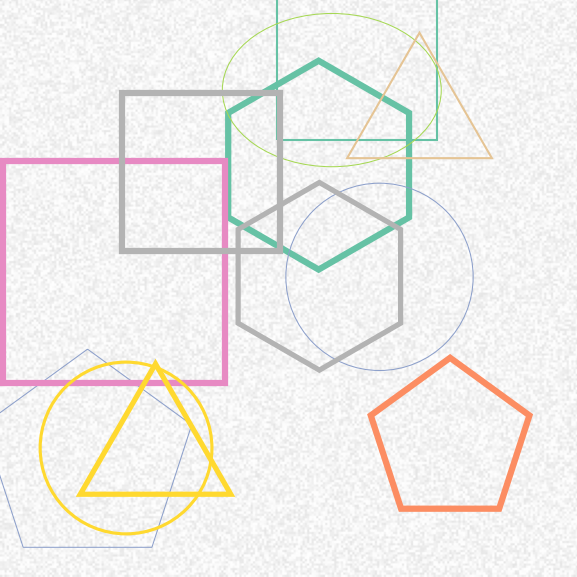[{"shape": "hexagon", "thickness": 3, "radius": 0.9, "center": [0.552, 0.713]}, {"shape": "square", "thickness": 1, "radius": 0.69, "center": [0.618, 0.894]}, {"shape": "pentagon", "thickness": 3, "radius": 0.72, "center": [0.779, 0.235]}, {"shape": "pentagon", "thickness": 0.5, "radius": 0.95, "center": [0.152, 0.205]}, {"shape": "circle", "thickness": 0.5, "radius": 0.81, "center": [0.657, 0.52]}, {"shape": "square", "thickness": 3, "radius": 0.96, "center": [0.198, 0.528]}, {"shape": "oval", "thickness": 0.5, "radius": 0.95, "center": [0.575, 0.843]}, {"shape": "circle", "thickness": 1.5, "radius": 0.74, "center": [0.218, 0.223]}, {"shape": "triangle", "thickness": 2.5, "radius": 0.75, "center": [0.269, 0.219]}, {"shape": "triangle", "thickness": 1, "radius": 0.72, "center": [0.726, 0.798]}, {"shape": "square", "thickness": 3, "radius": 0.68, "center": [0.349, 0.7]}, {"shape": "hexagon", "thickness": 2.5, "radius": 0.81, "center": [0.553, 0.521]}]